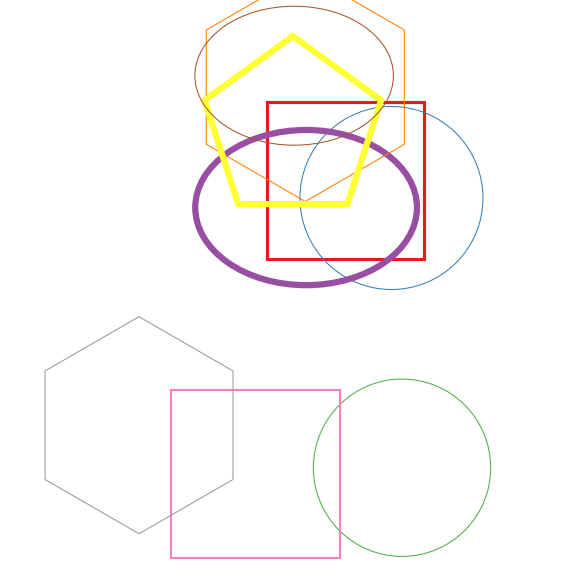[{"shape": "square", "thickness": 1.5, "radius": 0.68, "center": [0.598, 0.687]}, {"shape": "circle", "thickness": 0.5, "radius": 0.79, "center": [0.678, 0.656]}, {"shape": "circle", "thickness": 0.5, "radius": 0.77, "center": [0.696, 0.189]}, {"shape": "oval", "thickness": 3, "radius": 0.96, "center": [0.53, 0.64]}, {"shape": "hexagon", "thickness": 0.5, "radius": 0.99, "center": [0.529, 0.848]}, {"shape": "pentagon", "thickness": 3, "radius": 0.8, "center": [0.507, 0.776]}, {"shape": "oval", "thickness": 0.5, "radius": 0.86, "center": [0.509, 0.868]}, {"shape": "square", "thickness": 1, "radius": 0.73, "center": [0.443, 0.178]}, {"shape": "hexagon", "thickness": 0.5, "radius": 0.94, "center": [0.241, 0.263]}]